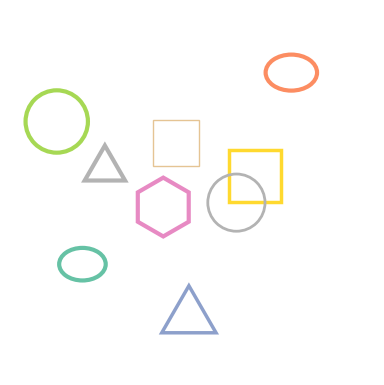[{"shape": "oval", "thickness": 3, "radius": 0.3, "center": [0.214, 0.314]}, {"shape": "oval", "thickness": 3, "radius": 0.33, "center": [0.757, 0.811]}, {"shape": "triangle", "thickness": 2.5, "radius": 0.41, "center": [0.491, 0.176]}, {"shape": "hexagon", "thickness": 3, "radius": 0.38, "center": [0.424, 0.462]}, {"shape": "circle", "thickness": 3, "radius": 0.4, "center": [0.147, 0.684]}, {"shape": "square", "thickness": 2.5, "radius": 0.34, "center": [0.661, 0.543]}, {"shape": "square", "thickness": 1, "radius": 0.3, "center": [0.458, 0.629]}, {"shape": "circle", "thickness": 2, "radius": 0.37, "center": [0.614, 0.474]}, {"shape": "triangle", "thickness": 3, "radius": 0.3, "center": [0.272, 0.561]}]